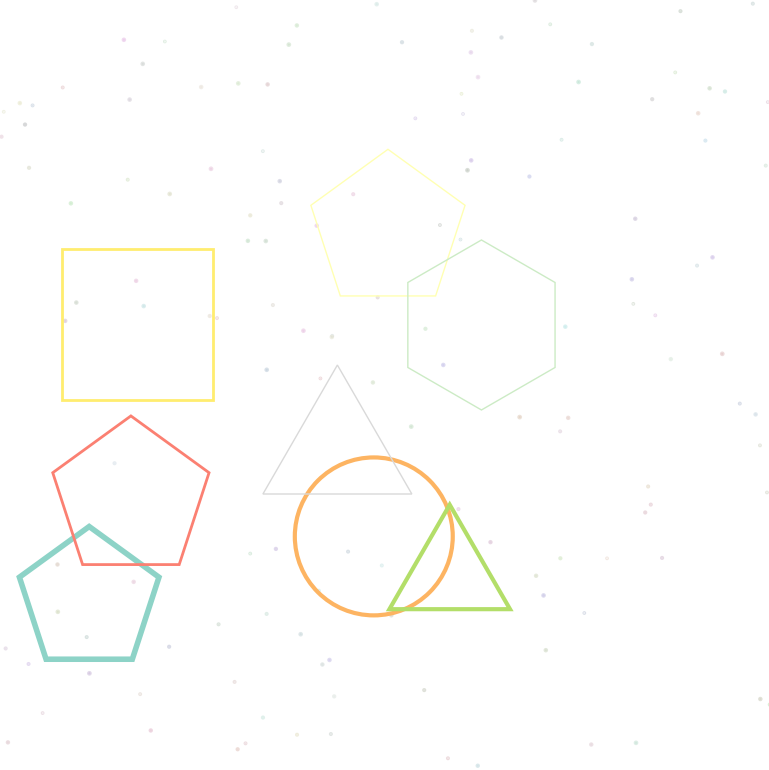[{"shape": "pentagon", "thickness": 2, "radius": 0.48, "center": [0.116, 0.221]}, {"shape": "pentagon", "thickness": 0.5, "radius": 0.53, "center": [0.504, 0.701]}, {"shape": "pentagon", "thickness": 1, "radius": 0.53, "center": [0.17, 0.353]}, {"shape": "circle", "thickness": 1.5, "radius": 0.51, "center": [0.485, 0.303]}, {"shape": "triangle", "thickness": 1.5, "radius": 0.45, "center": [0.584, 0.254]}, {"shape": "triangle", "thickness": 0.5, "radius": 0.56, "center": [0.438, 0.414]}, {"shape": "hexagon", "thickness": 0.5, "radius": 0.55, "center": [0.625, 0.578]}, {"shape": "square", "thickness": 1, "radius": 0.49, "center": [0.179, 0.579]}]